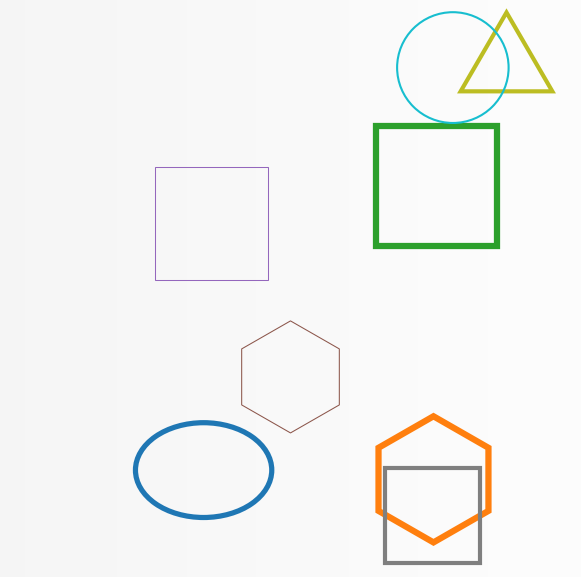[{"shape": "oval", "thickness": 2.5, "radius": 0.59, "center": [0.35, 0.185]}, {"shape": "hexagon", "thickness": 3, "radius": 0.55, "center": [0.746, 0.169]}, {"shape": "square", "thickness": 3, "radius": 0.52, "center": [0.751, 0.677]}, {"shape": "square", "thickness": 0.5, "radius": 0.49, "center": [0.363, 0.612]}, {"shape": "hexagon", "thickness": 0.5, "radius": 0.48, "center": [0.5, 0.346]}, {"shape": "square", "thickness": 2, "radius": 0.41, "center": [0.744, 0.107]}, {"shape": "triangle", "thickness": 2, "radius": 0.46, "center": [0.871, 0.887]}, {"shape": "circle", "thickness": 1, "radius": 0.48, "center": [0.779, 0.882]}]